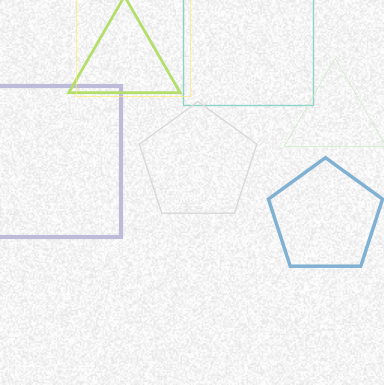[{"shape": "square", "thickness": 1, "radius": 0.84, "center": [0.643, 0.897]}, {"shape": "square", "thickness": 3, "radius": 0.98, "center": [0.118, 0.58]}, {"shape": "pentagon", "thickness": 2.5, "radius": 0.78, "center": [0.845, 0.435]}, {"shape": "triangle", "thickness": 2, "radius": 0.84, "center": [0.323, 0.843]}, {"shape": "pentagon", "thickness": 1, "radius": 0.8, "center": [0.514, 0.576]}, {"shape": "triangle", "thickness": 0.5, "radius": 0.76, "center": [0.87, 0.696]}, {"shape": "square", "thickness": 0.5, "radius": 0.74, "center": [0.345, 0.899]}]